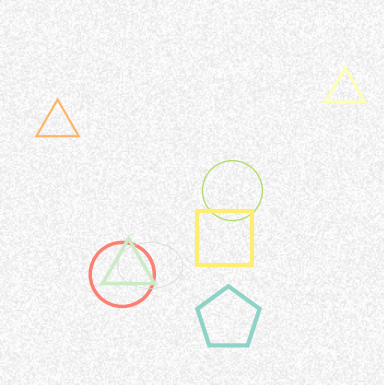[{"shape": "pentagon", "thickness": 3, "radius": 0.43, "center": [0.593, 0.172]}, {"shape": "triangle", "thickness": 2, "radius": 0.3, "center": [0.896, 0.765]}, {"shape": "circle", "thickness": 2.5, "radius": 0.42, "center": [0.318, 0.287]}, {"shape": "triangle", "thickness": 1.5, "radius": 0.32, "center": [0.15, 0.678]}, {"shape": "circle", "thickness": 1, "radius": 0.39, "center": [0.604, 0.505]}, {"shape": "oval", "thickness": 0.5, "radius": 0.43, "center": [0.389, 0.31]}, {"shape": "triangle", "thickness": 2.5, "radius": 0.39, "center": [0.334, 0.302]}, {"shape": "square", "thickness": 3, "radius": 0.35, "center": [0.583, 0.383]}]